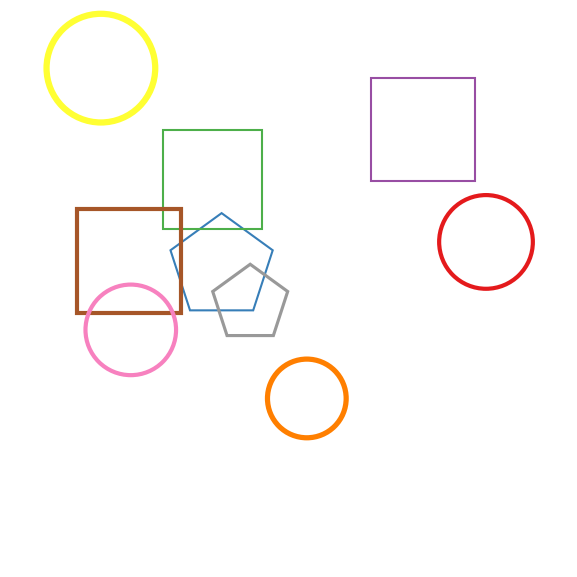[{"shape": "circle", "thickness": 2, "radius": 0.41, "center": [0.842, 0.58]}, {"shape": "pentagon", "thickness": 1, "radius": 0.47, "center": [0.384, 0.537]}, {"shape": "square", "thickness": 1, "radius": 0.43, "center": [0.368, 0.688]}, {"shape": "square", "thickness": 1, "radius": 0.45, "center": [0.732, 0.775]}, {"shape": "circle", "thickness": 2.5, "radius": 0.34, "center": [0.531, 0.309]}, {"shape": "circle", "thickness": 3, "radius": 0.47, "center": [0.175, 0.881]}, {"shape": "square", "thickness": 2, "radius": 0.45, "center": [0.223, 0.547]}, {"shape": "circle", "thickness": 2, "radius": 0.39, "center": [0.226, 0.428]}, {"shape": "pentagon", "thickness": 1.5, "radius": 0.34, "center": [0.433, 0.473]}]